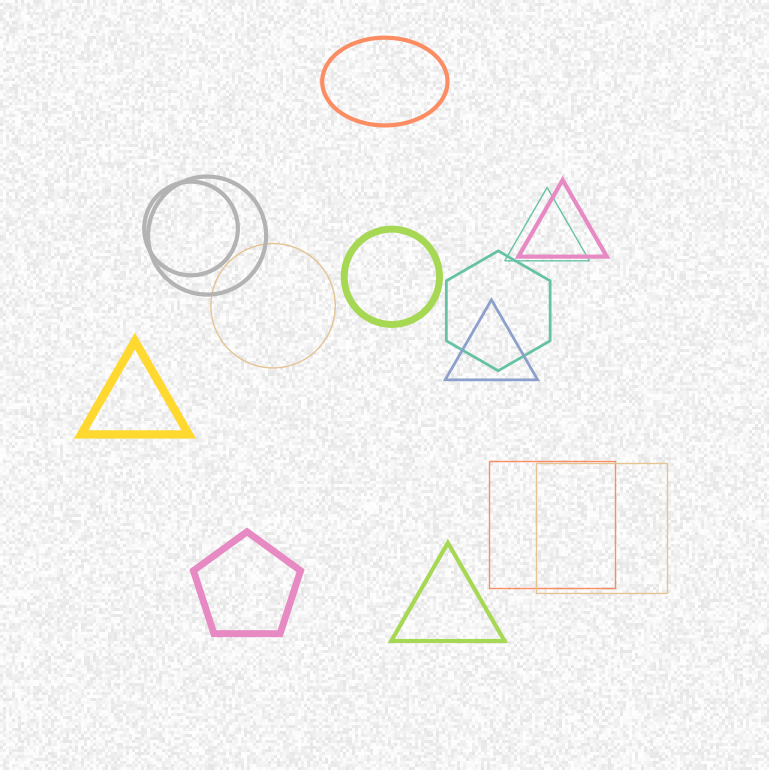[{"shape": "hexagon", "thickness": 1, "radius": 0.39, "center": [0.647, 0.596]}, {"shape": "triangle", "thickness": 0.5, "radius": 0.32, "center": [0.711, 0.693]}, {"shape": "oval", "thickness": 1.5, "radius": 0.41, "center": [0.5, 0.894]}, {"shape": "square", "thickness": 0.5, "radius": 0.41, "center": [0.717, 0.319]}, {"shape": "triangle", "thickness": 1, "radius": 0.35, "center": [0.638, 0.541]}, {"shape": "triangle", "thickness": 1.5, "radius": 0.33, "center": [0.731, 0.7]}, {"shape": "pentagon", "thickness": 2.5, "radius": 0.37, "center": [0.321, 0.236]}, {"shape": "circle", "thickness": 2.5, "radius": 0.31, "center": [0.509, 0.641]}, {"shape": "triangle", "thickness": 1.5, "radius": 0.42, "center": [0.582, 0.21]}, {"shape": "triangle", "thickness": 3, "radius": 0.4, "center": [0.175, 0.476]}, {"shape": "circle", "thickness": 0.5, "radius": 0.4, "center": [0.355, 0.603]}, {"shape": "square", "thickness": 0.5, "radius": 0.42, "center": [0.781, 0.314]}, {"shape": "circle", "thickness": 1.5, "radius": 0.38, "center": [0.269, 0.694]}, {"shape": "circle", "thickness": 1.5, "radius": 0.3, "center": [0.248, 0.703]}]